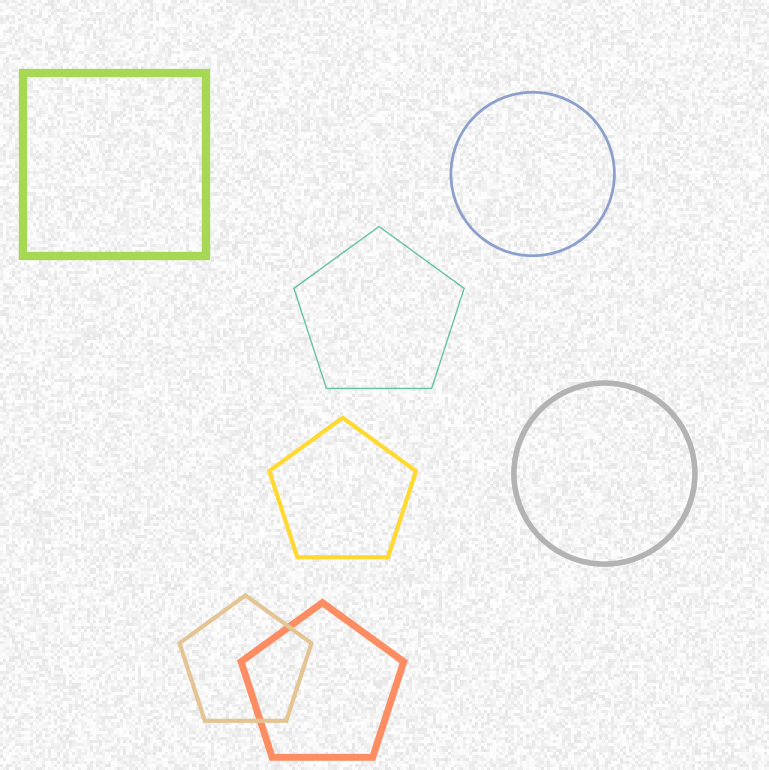[{"shape": "pentagon", "thickness": 0.5, "radius": 0.58, "center": [0.492, 0.59]}, {"shape": "pentagon", "thickness": 2.5, "radius": 0.56, "center": [0.419, 0.106]}, {"shape": "circle", "thickness": 1, "radius": 0.53, "center": [0.692, 0.774]}, {"shape": "square", "thickness": 3, "radius": 0.59, "center": [0.149, 0.786]}, {"shape": "pentagon", "thickness": 1.5, "radius": 0.5, "center": [0.445, 0.357]}, {"shape": "pentagon", "thickness": 1.5, "radius": 0.45, "center": [0.319, 0.137]}, {"shape": "circle", "thickness": 2, "radius": 0.59, "center": [0.785, 0.385]}]